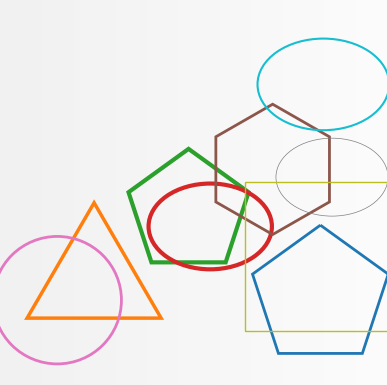[{"shape": "pentagon", "thickness": 2, "radius": 0.92, "center": [0.827, 0.231]}, {"shape": "triangle", "thickness": 2.5, "radius": 1.0, "center": [0.243, 0.274]}, {"shape": "pentagon", "thickness": 3, "radius": 0.81, "center": [0.487, 0.45]}, {"shape": "oval", "thickness": 3, "radius": 0.8, "center": [0.543, 0.412]}, {"shape": "hexagon", "thickness": 2, "radius": 0.85, "center": [0.704, 0.56]}, {"shape": "circle", "thickness": 2, "radius": 0.83, "center": [0.148, 0.22]}, {"shape": "oval", "thickness": 0.5, "radius": 0.72, "center": [0.857, 0.54]}, {"shape": "square", "thickness": 1, "radius": 0.97, "center": [0.826, 0.334]}, {"shape": "oval", "thickness": 1.5, "radius": 0.85, "center": [0.835, 0.781]}]